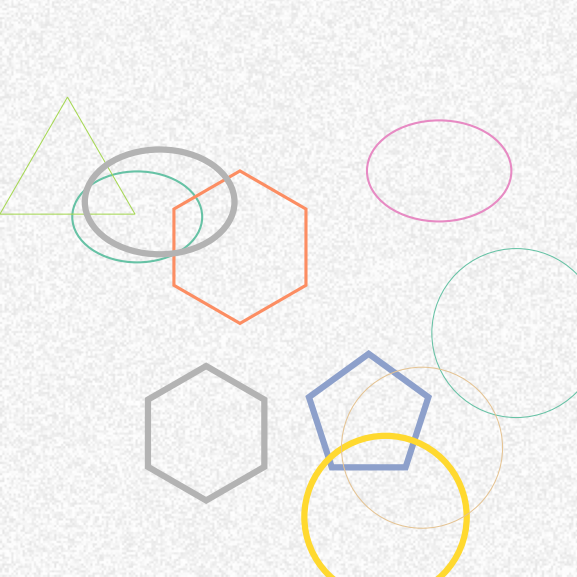[{"shape": "oval", "thickness": 1, "radius": 0.56, "center": [0.238, 0.624]}, {"shape": "circle", "thickness": 0.5, "radius": 0.73, "center": [0.894, 0.422]}, {"shape": "hexagon", "thickness": 1.5, "radius": 0.66, "center": [0.415, 0.571]}, {"shape": "pentagon", "thickness": 3, "radius": 0.54, "center": [0.638, 0.278]}, {"shape": "oval", "thickness": 1, "radius": 0.63, "center": [0.76, 0.703]}, {"shape": "triangle", "thickness": 0.5, "radius": 0.68, "center": [0.117, 0.696]}, {"shape": "circle", "thickness": 3, "radius": 0.7, "center": [0.668, 0.104]}, {"shape": "circle", "thickness": 0.5, "radius": 0.7, "center": [0.731, 0.224]}, {"shape": "hexagon", "thickness": 3, "radius": 0.58, "center": [0.357, 0.249]}, {"shape": "oval", "thickness": 3, "radius": 0.65, "center": [0.276, 0.65]}]